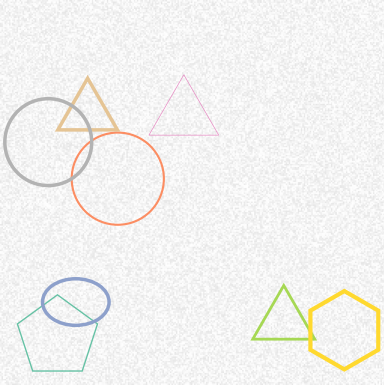[{"shape": "pentagon", "thickness": 1, "radius": 0.55, "center": [0.149, 0.125]}, {"shape": "circle", "thickness": 1.5, "radius": 0.6, "center": [0.306, 0.536]}, {"shape": "oval", "thickness": 2.5, "radius": 0.43, "center": [0.197, 0.215]}, {"shape": "triangle", "thickness": 0.5, "radius": 0.52, "center": [0.477, 0.701]}, {"shape": "triangle", "thickness": 2, "radius": 0.46, "center": [0.737, 0.166]}, {"shape": "hexagon", "thickness": 3, "radius": 0.51, "center": [0.894, 0.142]}, {"shape": "triangle", "thickness": 2.5, "radius": 0.45, "center": [0.228, 0.707]}, {"shape": "circle", "thickness": 2.5, "radius": 0.56, "center": [0.125, 0.631]}]